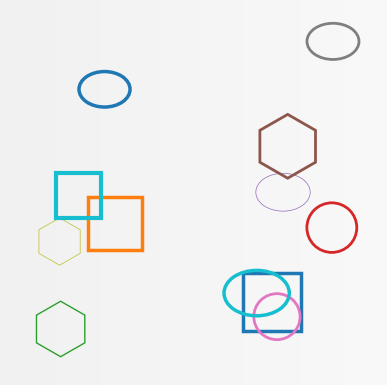[{"shape": "square", "thickness": 2.5, "radius": 0.38, "center": [0.701, 0.216]}, {"shape": "oval", "thickness": 2.5, "radius": 0.33, "center": [0.27, 0.768]}, {"shape": "square", "thickness": 2.5, "radius": 0.34, "center": [0.297, 0.419]}, {"shape": "hexagon", "thickness": 1, "radius": 0.36, "center": [0.156, 0.146]}, {"shape": "circle", "thickness": 2, "radius": 0.32, "center": [0.856, 0.409]}, {"shape": "oval", "thickness": 0.5, "radius": 0.35, "center": [0.73, 0.501]}, {"shape": "hexagon", "thickness": 2, "radius": 0.41, "center": [0.742, 0.62]}, {"shape": "circle", "thickness": 2, "radius": 0.3, "center": [0.715, 0.178]}, {"shape": "oval", "thickness": 2, "radius": 0.34, "center": [0.859, 0.893]}, {"shape": "hexagon", "thickness": 0.5, "radius": 0.31, "center": [0.154, 0.373]}, {"shape": "square", "thickness": 3, "radius": 0.29, "center": [0.203, 0.492]}, {"shape": "oval", "thickness": 2.5, "radius": 0.42, "center": [0.662, 0.239]}]